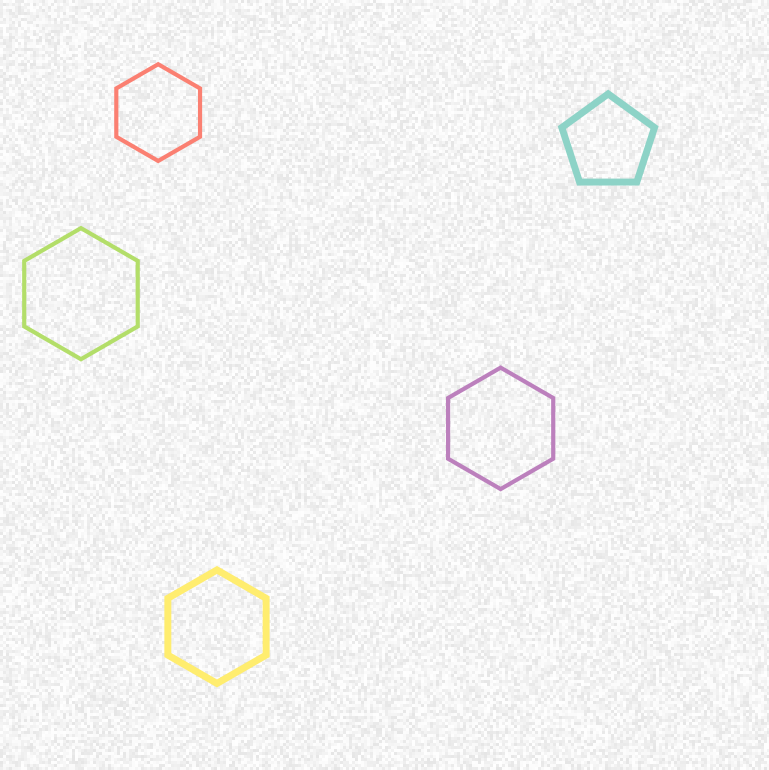[{"shape": "pentagon", "thickness": 2.5, "radius": 0.32, "center": [0.79, 0.815]}, {"shape": "hexagon", "thickness": 1.5, "radius": 0.31, "center": [0.205, 0.854]}, {"shape": "hexagon", "thickness": 1.5, "radius": 0.43, "center": [0.105, 0.619]}, {"shape": "hexagon", "thickness": 1.5, "radius": 0.39, "center": [0.65, 0.444]}, {"shape": "hexagon", "thickness": 2.5, "radius": 0.37, "center": [0.282, 0.186]}]